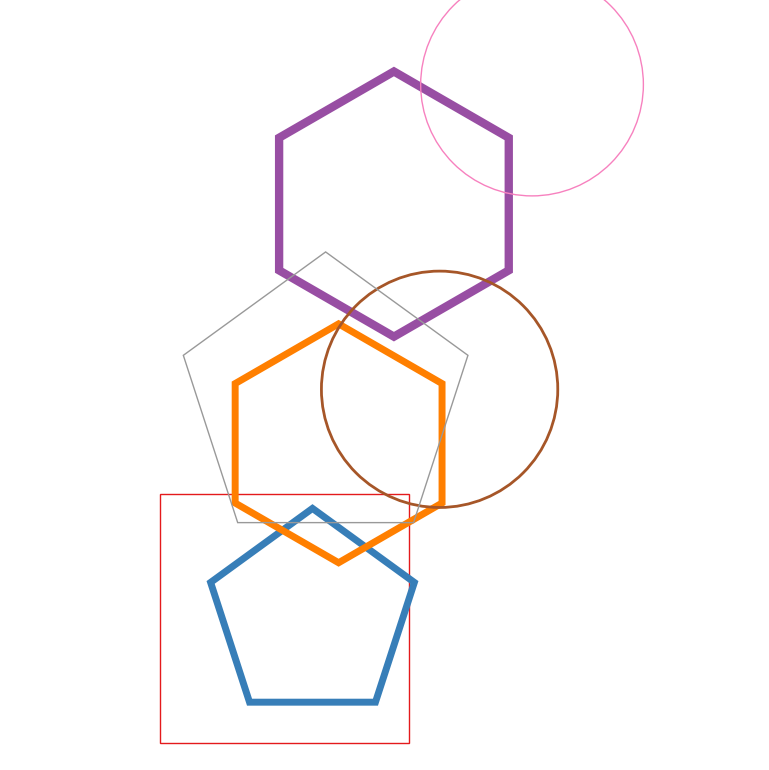[{"shape": "square", "thickness": 0.5, "radius": 0.81, "center": [0.369, 0.197]}, {"shape": "pentagon", "thickness": 2.5, "radius": 0.7, "center": [0.406, 0.201]}, {"shape": "hexagon", "thickness": 3, "radius": 0.86, "center": [0.512, 0.735]}, {"shape": "hexagon", "thickness": 2.5, "radius": 0.78, "center": [0.44, 0.424]}, {"shape": "circle", "thickness": 1, "radius": 0.77, "center": [0.571, 0.494]}, {"shape": "circle", "thickness": 0.5, "radius": 0.72, "center": [0.691, 0.89]}, {"shape": "pentagon", "thickness": 0.5, "radius": 0.97, "center": [0.423, 0.478]}]